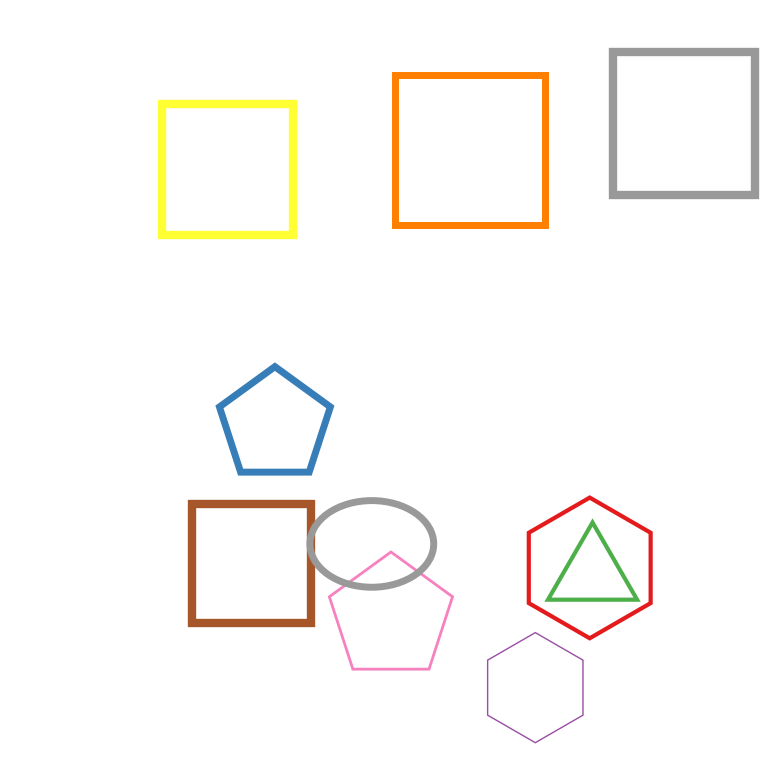[{"shape": "hexagon", "thickness": 1.5, "radius": 0.46, "center": [0.766, 0.262]}, {"shape": "pentagon", "thickness": 2.5, "radius": 0.38, "center": [0.357, 0.448]}, {"shape": "triangle", "thickness": 1.5, "radius": 0.33, "center": [0.77, 0.255]}, {"shape": "hexagon", "thickness": 0.5, "radius": 0.36, "center": [0.695, 0.107]}, {"shape": "square", "thickness": 2.5, "radius": 0.49, "center": [0.61, 0.805]}, {"shape": "square", "thickness": 3, "radius": 0.42, "center": [0.296, 0.78]}, {"shape": "square", "thickness": 3, "radius": 0.39, "center": [0.327, 0.268]}, {"shape": "pentagon", "thickness": 1, "radius": 0.42, "center": [0.508, 0.199]}, {"shape": "square", "thickness": 3, "radius": 0.46, "center": [0.889, 0.84]}, {"shape": "oval", "thickness": 2.5, "radius": 0.4, "center": [0.483, 0.294]}]